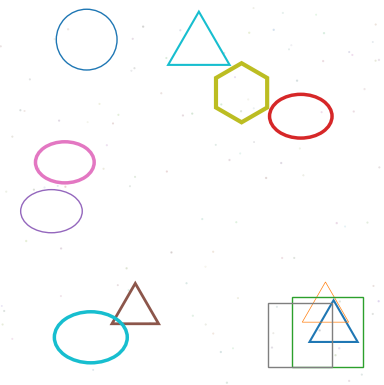[{"shape": "triangle", "thickness": 1.5, "radius": 0.36, "center": [0.866, 0.148]}, {"shape": "circle", "thickness": 1, "radius": 0.39, "center": [0.225, 0.897]}, {"shape": "triangle", "thickness": 0.5, "radius": 0.35, "center": [0.845, 0.198]}, {"shape": "square", "thickness": 1, "radius": 0.46, "center": [0.85, 0.137]}, {"shape": "oval", "thickness": 2.5, "radius": 0.41, "center": [0.781, 0.698]}, {"shape": "oval", "thickness": 1, "radius": 0.4, "center": [0.134, 0.451]}, {"shape": "triangle", "thickness": 2, "radius": 0.35, "center": [0.351, 0.194]}, {"shape": "oval", "thickness": 2.5, "radius": 0.38, "center": [0.168, 0.578]}, {"shape": "square", "thickness": 1, "radius": 0.42, "center": [0.778, 0.129]}, {"shape": "hexagon", "thickness": 3, "radius": 0.38, "center": [0.627, 0.759]}, {"shape": "oval", "thickness": 2.5, "radius": 0.47, "center": [0.236, 0.124]}, {"shape": "triangle", "thickness": 1.5, "radius": 0.46, "center": [0.517, 0.878]}]